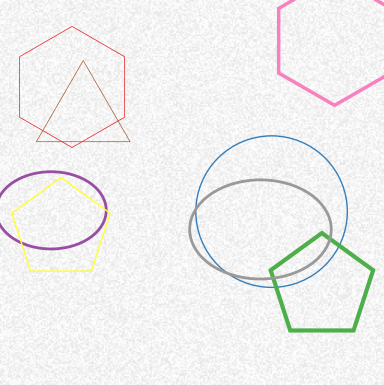[{"shape": "hexagon", "thickness": 0.5, "radius": 0.79, "center": [0.187, 0.774]}, {"shape": "circle", "thickness": 1, "radius": 0.98, "center": [0.705, 0.45]}, {"shape": "pentagon", "thickness": 3, "radius": 0.7, "center": [0.836, 0.255]}, {"shape": "oval", "thickness": 2, "radius": 0.72, "center": [0.133, 0.454]}, {"shape": "pentagon", "thickness": 1, "radius": 0.67, "center": [0.158, 0.405]}, {"shape": "triangle", "thickness": 0.5, "radius": 0.7, "center": [0.216, 0.702]}, {"shape": "hexagon", "thickness": 2.5, "radius": 0.84, "center": [0.869, 0.894]}, {"shape": "oval", "thickness": 2, "radius": 0.92, "center": [0.677, 0.404]}]